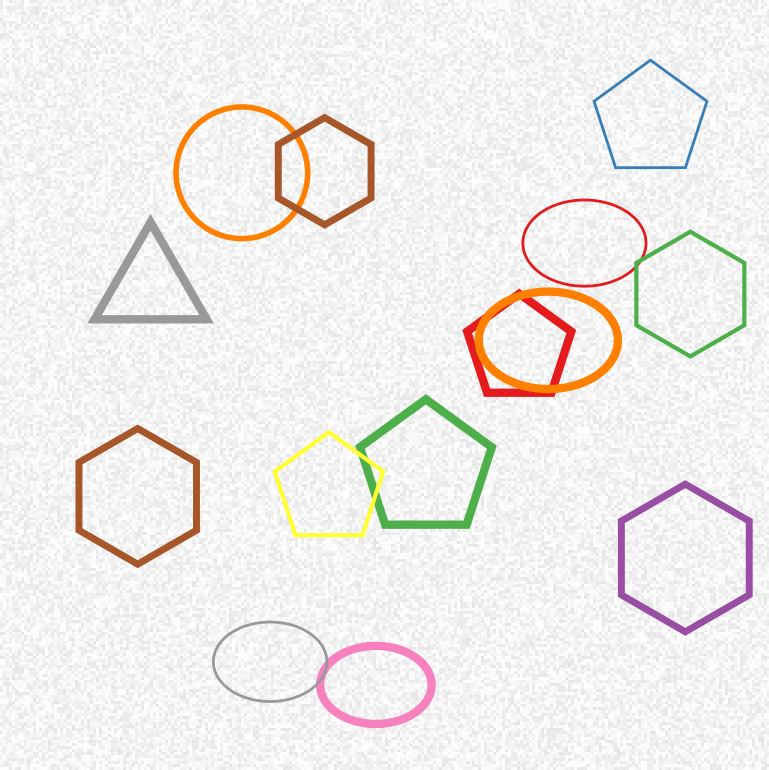[{"shape": "pentagon", "thickness": 3, "radius": 0.36, "center": [0.674, 0.547]}, {"shape": "oval", "thickness": 1, "radius": 0.4, "center": [0.759, 0.684]}, {"shape": "pentagon", "thickness": 1, "radius": 0.39, "center": [0.845, 0.845]}, {"shape": "pentagon", "thickness": 3, "radius": 0.45, "center": [0.553, 0.391]}, {"shape": "hexagon", "thickness": 1.5, "radius": 0.4, "center": [0.897, 0.618]}, {"shape": "hexagon", "thickness": 2.5, "radius": 0.48, "center": [0.89, 0.275]}, {"shape": "circle", "thickness": 2, "radius": 0.43, "center": [0.314, 0.776]}, {"shape": "oval", "thickness": 3, "radius": 0.45, "center": [0.712, 0.558]}, {"shape": "pentagon", "thickness": 1.5, "radius": 0.37, "center": [0.427, 0.365]}, {"shape": "hexagon", "thickness": 2.5, "radius": 0.44, "center": [0.179, 0.355]}, {"shape": "hexagon", "thickness": 2.5, "radius": 0.35, "center": [0.422, 0.778]}, {"shape": "oval", "thickness": 3, "radius": 0.36, "center": [0.488, 0.111]}, {"shape": "triangle", "thickness": 3, "radius": 0.42, "center": [0.196, 0.627]}, {"shape": "oval", "thickness": 1, "radius": 0.37, "center": [0.351, 0.141]}]